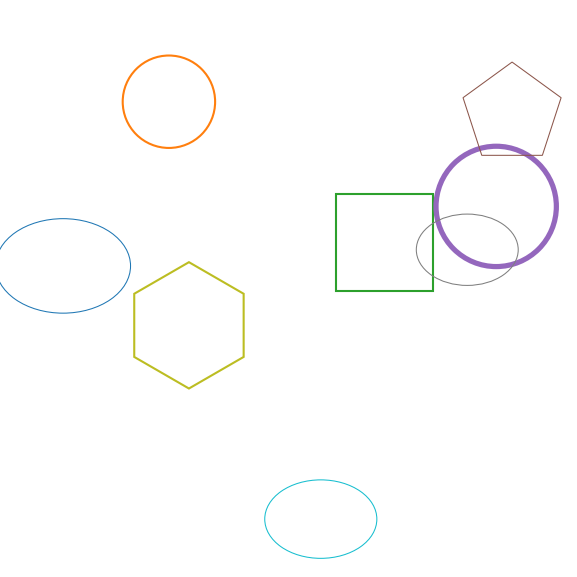[{"shape": "oval", "thickness": 0.5, "radius": 0.58, "center": [0.109, 0.539]}, {"shape": "circle", "thickness": 1, "radius": 0.4, "center": [0.292, 0.823]}, {"shape": "square", "thickness": 1, "radius": 0.42, "center": [0.666, 0.579]}, {"shape": "circle", "thickness": 2.5, "radius": 0.52, "center": [0.859, 0.642]}, {"shape": "pentagon", "thickness": 0.5, "radius": 0.45, "center": [0.887, 0.802]}, {"shape": "oval", "thickness": 0.5, "radius": 0.44, "center": [0.809, 0.567]}, {"shape": "hexagon", "thickness": 1, "radius": 0.55, "center": [0.327, 0.436]}, {"shape": "oval", "thickness": 0.5, "radius": 0.49, "center": [0.555, 0.1]}]